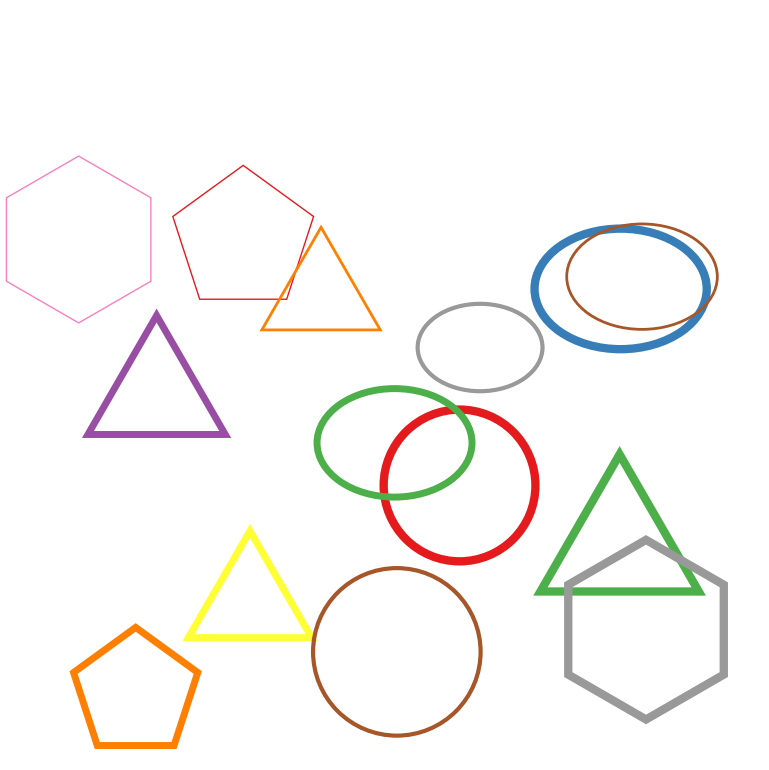[{"shape": "pentagon", "thickness": 0.5, "radius": 0.48, "center": [0.316, 0.689]}, {"shape": "circle", "thickness": 3, "radius": 0.49, "center": [0.597, 0.37]}, {"shape": "oval", "thickness": 3, "radius": 0.56, "center": [0.806, 0.625]}, {"shape": "oval", "thickness": 2.5, "radius": 0.5, "center": [0.512, 0.425]}, {"shape": "triangle", "thickness": 3, "radius": 0.59, "center": [0.805, 0.291]}, {"shape": "triangle", "thickness": 2.5, "radius": 0.51, "center": [0.203, 0.487]}, {"shape": "triangle", "thickness": 1, "radius": 0.44, "center": [0.417, 0.616]}, {"shape": "pentagon", "thickness": 2.5, "radius": 0.42, "center": [0.176, 0.1]}, {"shape": "triangle", "thickness": 2.5, "radius": 0.46, "center": [0.325, 0.218]}, {"shape": "oval", "thickness": 1, "radius": 0.49, "center": [0.834, 0.641]}, {"shape": "circle", "thickness": 1.5, "radius": 0.54, "center": [0.515, 0.153]}, {"shape": "hexagon", "thickness": 0.5, "radius": 0.54, "center": [0.102, 0.689]}, {"shape": "hexagon", "thickness": 3, "radius": 0.58, "center": [0.839, 0.182]}, {"shape": "oval", "thickness": 1.5, "radius": 0.41, "center": [0.623, 0.549]}]